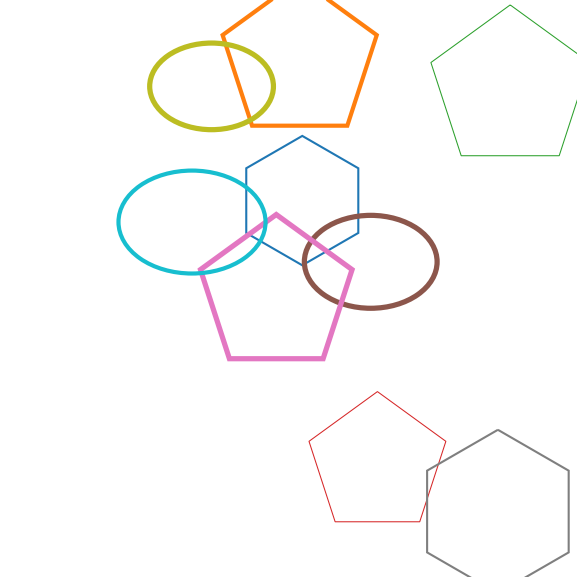[{"shape": "hexagon", "thickness": 1, "radius": 0.56, "center": [0.523, 0.652]}, {"shape": "pentagon", "thickness": 2, "radius": 0.7, "center": [0.519, 0.895]}, {"shape": "pentagon", "thickness": 0.5, "radius": 0.72, "center": [0.883, 0.846]}, {"shape": "pentagon", "thickness": 0.5, "radius": 0.62, "center": [0.654, 0.196]}, {"shape": "oval", "thickness": 2.5, "radius": 0.57, "center": [0.642, 0.546]}, {"shape": "pentagon", "thickness": 2.5, "radius": 0.69, "center": [0.478, 0.49]}, {"shape": "hexagon", "thickness": 1, "radius": 0.71, "center": [0.862, 0.113]}, {"shape": "oval", "thickness": 2.5, "radius": 0.54, "center": [0.366, 0.85]}, {"shape": "oval", "thickness": 2, "radius": 0.64, "center": [0.332, 0.615]}]